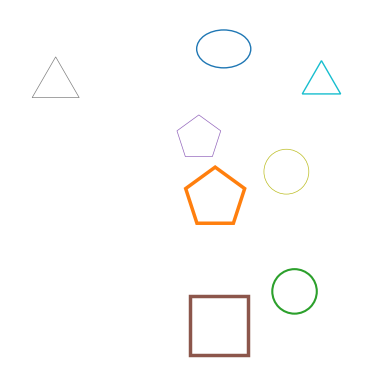[{"shape": "oval", "thickness": 1, "radius": 0.35, "center": [0.581, 0.873]}, {"shape": "pentagon", "thickness": 2.5, "radius": 0.4, "center": [0.559, 0.485]}, {"shape": "circle", "thickness": 1.5, "radius": 0.29, "center": [0.765, 0.243]}, {"shape": "pentagon", "thickness": 0.5, "radius": 0.3, "center": [0.517, 0.642]}, {"shape": "square", "thickness": 2.5, "radius": 0.38, "center": [0.569, 0.154]}, {"shape": "triangle", "thickness": 0.5, "radius": 0.35, "center": [0.145, 0.782]}, {"shape": "circle", "thickness": 0.5, "radius": 0.29, "center": [0.744, 0.554]}, {"shape": "triangle", "thickness": 1, "radius": 0.29, "center": [0.835, 0.785]}]